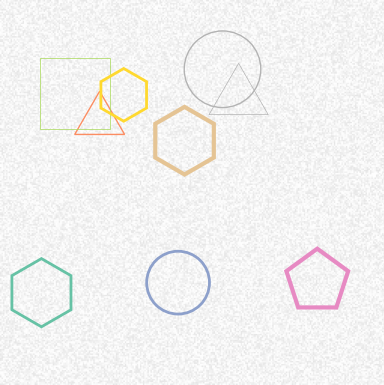[{"shape": "hexagon", "thickness": 2, "radius": 0.44, "center": [0.108, 0.24]}, {"shape": "triangle", "thickness": 1, "radius": 0.37, "center": [0.259, 0.688]}, {"shape": "circle", "thickness": 2, "radius": 0.41, "center": [0.463, 0.266]}, {"shape": "pentagon", "thickness": 3, "radius": 0.42, "center": [0.824, 0.27]}, {"shape": "square", "thickness": 0.5, "radius": 0.46, "center": [0.196, 0.757]}, {"shape": "hexagon", "thickness": 2, "radius": 0.34, "center": [0.321, 0.754]}, {"shape": "hexagon", "thickness": 3, "radius": 0.44, "center": [0.479, 0.635]}, {"shape": "circle", "thickness": 1, "radius": 0.5, "center": [0.578, 0.82]}, {"shape": "triangle", "thickness": 0.5, "radius": 0.44, "center": [0.62, 0.747]}]